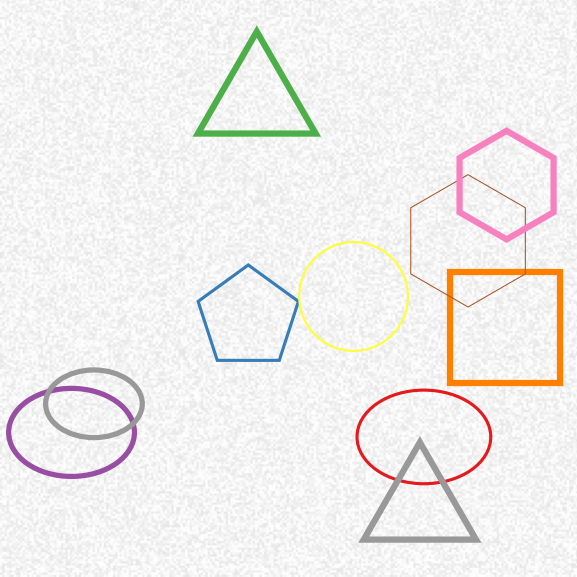[{"shape": "oval", "thickness": 1.5, "radius": 0.58, "center": [0.734, 0.243]}, {"shape": "pentagon", "thickness": 1.5, "radius": 0.46, "center": [0.43, 0.449]}, {"shape": "triangle", "thickness": 3, "radius": 0.59, "center": [0.445, 0.827]}, {"shape": "oval", "thickness": 2.5, "radius": 0.54, "center": [0.124, 0.25]}, {"shape": "square", "thickness": 3, "radius": 0.48, "center": [0.874, 0.432]}, {"shape": "circle", "thickness": 1, "radius": 0.47, "center": [0.612, 0.486]}, {"shape": "hexagon", "thickness": 0.5, "radius": 0.57, "center": [0.81, 0.582]}, {"shape": "hexagon", "thickness": 3, "radius": 0.47, "center": [0.877, 0.679]}, {"shape": "triangle", "thickness": 3, "radius": 0.56, "center": [0.727, 0.121]}, {"shape": "oval", "thickness": 2.5, "radius": 0.42, "center": [0.163, 0.3]}]